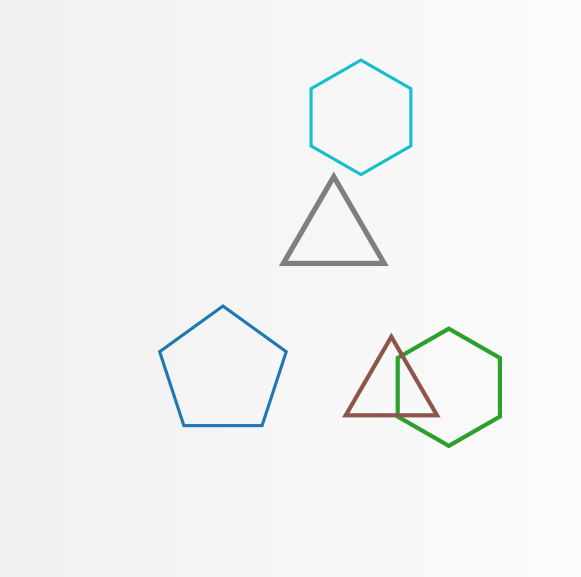[{"shape": "pentagon", "thickness": 1.5, "radius": 0.57, "center": [0.384, 0.355]}, {"shape": "hexagon", "thickness": 2, "radius": 0.51, "center": [0.772, 0.329]}, {"shape": "triangle", "thickness": 2, "radius": 0.45, "center": [0.673, 0.325]}, {"shape": "triangle", "thickness": 2.5, "radius": 0.5, "center": [0.574, 0.593]}, {"shape": "hexagon", "thickness": 1.5, "radius": 0.5, "center": [0.621, 0.796]}]